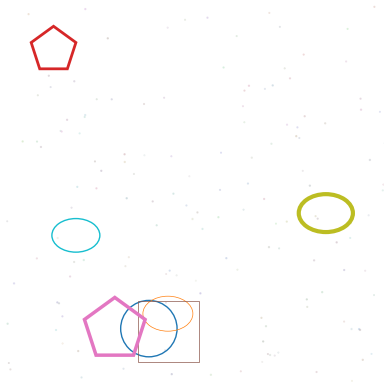[{"shape": "circle", "thickness": 1, "radius": 0.37, "center": [0.387, 0.146]}, {"shape": "oval", "thickness": 0.5, "radius": 0.32, "center": [0.436, 0.185]}, {"shape": "pentagon", "thickness": 2, "radius": 0.31, "center": [0.139, 0.871]}, {"shape": "square", "thickness": 0.5, "radius": 0.4, "center": [0.438, 0.139]}, {"shape": "pentagon", "thickness": 2.5, "radius": 0.41, "center": [0.298, 0.145]}, {"shape": "oval", "thickness": 3, "radius": 0.35, "center": [0.846, 0.446]}, {"shape": "oval", "thickness": 1, "radius": 0.31, "center": [0.197, 0.389]}]